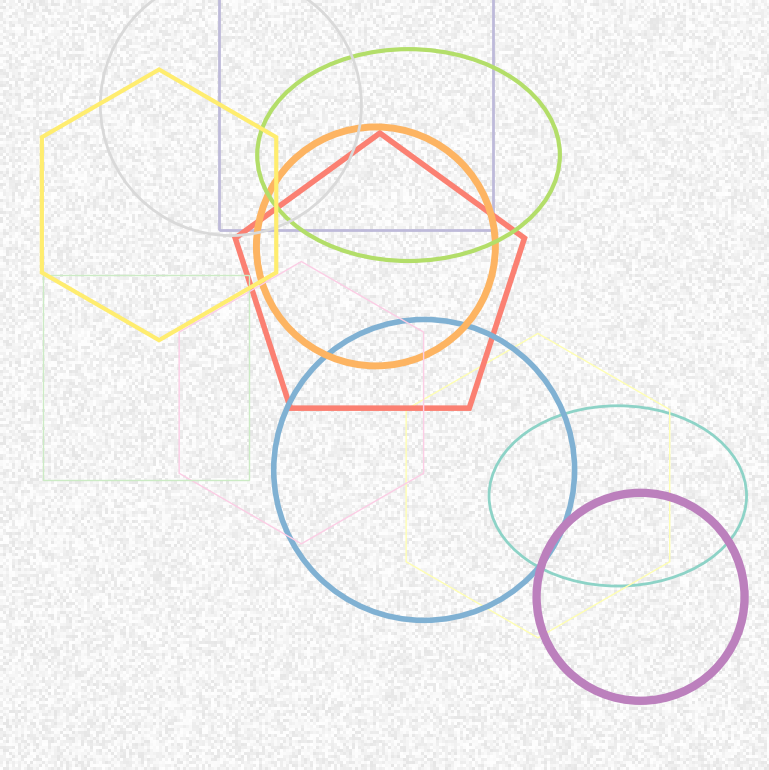[{"shape": "oval", "thickness": 1, "radius": 0.84, "center": [0.802, 0.356]}, {"shape": "hexagon", "thickness": 0.5, "radius": 0.99, "center": [0.699, 0.369]}, {"shape": "square", "thickness": 1, "radius": 0.89, "center": [0.463, 0.879]}, {"shape": "pentagon", "thickness": 2, "radius": 0.99, "center": [0.493, 0.63]}, {"shape": "circle", "thickness": 2, "radius": 0.98, "center": [0.551, 0.39]}, {"shape": "circle", "thickness": 2.5, "radius": 0.78, "center": [0.488, 0.68]}, {"shape": "oval", "thickness": 1.5, "radius": 0.98, "center": [0.531, 0.799]}, {"shape": "hexagon", "thickness": 0.5, "radius": 0.92, "center": [0.391, 0.477]}, {"shape": "circle", "thickness": 1, "radius": 0.85, "center": [0.3, 0.864]}, {"shape": "circle", "thickness": 3, "radius": 0.68, "center": [0.832, 0.225]}, {"shape": "square", "thickness": 0.5, "radius": 0.67, "center": [0.19, 0.51]}, {"shape": "hexagon", "thickness": 1.5, "radius": 0.88, "center": [0.207, 0.734]}]